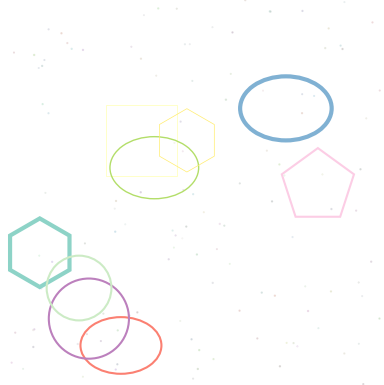[{"shape": "hexagon", "thickness": 3, "radius": 0.45, "center": [0.103, 0.344]}, {"shape": "square", "thickness": 0.5, "radius": 0.47, "center": [0.368, 0.635]}, {"shape": "oval", "thickness": 1.5, "radius": 0.53, "center": [0.314, 0.103]}, {"shape": "oval", "thickness": 3, "radius": 0.59, "center": [0.743, 0.719]}, {"shape": "oval", "thickness": 1, "radius": 0.58, "center": [0.401, 0.564]}, {"shape": "pentagon", "thickness": 1.5, "radius": 0.49, "center": [0.826, 0.517]}, {"shape": "circle", "thickness": 1.5, "radius": 0.52, "center": [0.231, 0.172]}, {"shape": "circle", "thickness": 1.5, "radius": 0.42, "center": [0.205, 0.252]}, {"shape": "hexagon", "thickness": 0.5, "radius": 0.41, "center": [0.485, 0.635]}]